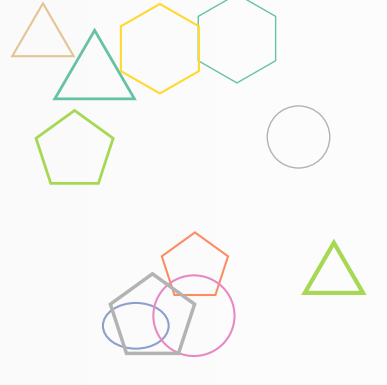[{"shape": "hexagon", "thickness": 1, "radius": 0.58, "center": [0.611, 0.9]}, {"shape": "triangle", "thickness": 2, "radius": 0.59, "center": [0.244, 0.803]}, {"shape": "pentagon", "thickness": 1.5, "radius": 0.45, "center": [0.503, 0.306]}, {"shape": "oval", "thickness": 1.5, "radius": 0.42, "center": [0.35, 0.154]}, {"shape": "circle", "thickness": 1.5, "radius": 0.52, "center": [0.5, 0.18]}, {"shape": "pentagon", "thickness": 2, "radius": 0.52, "center": [0.192, 0.608]}, {"shape": "triangle", "thickness": 3, "radius": 0.43, "center": [0.862, 0.283]}, {"shape": "hexagon", "thickness": 1.5, "radius": 0.58, "center": [0.413, 0.873]}, {"shape": "triangle", "thickness": 1.5, "radius": 0.46, "center": [0.111, 0.9]}, {"shape": "pentagon", "thickness": 2.5, "radius": 0.57, "center": [0.393, 0.175]}, {"shape": "circle", "thickness": 1, "radius": 0.4, "center": [0.77, 0.644]}]